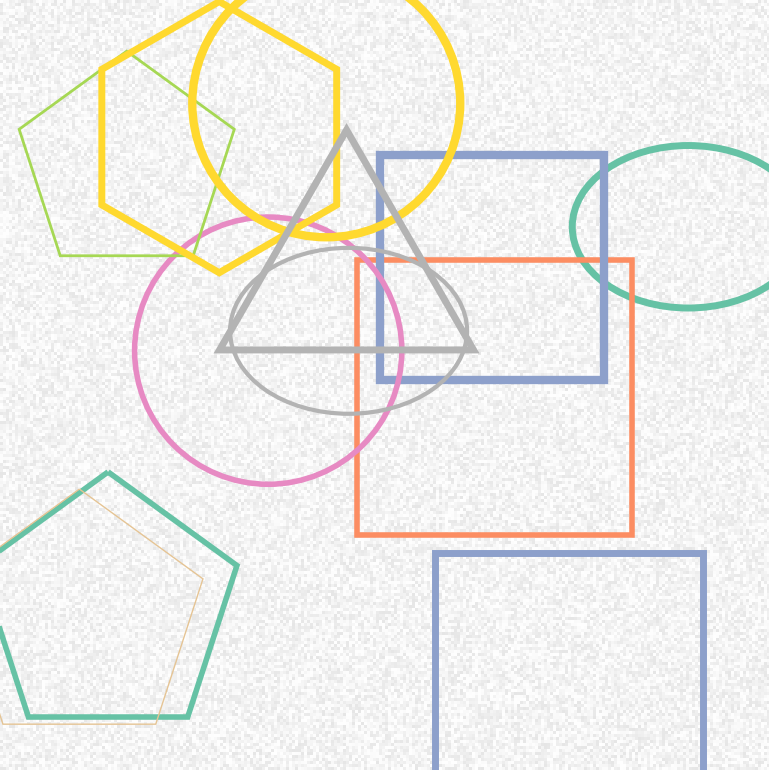[{"shape": "oval", "thickness": 2.5, "radius": 0.75, "center": [0.894, 0.705]}, {"shape": "pentagon", "thickness": 2, "radius": 0.88, "center": [0.14, 0.211]}, {"shape": "square", "thickness": 2, "radius": 0.89, "center": [0.642, 0.484]}, {"shape": "square", "thickness": 3, "radius": 0.73, "center": [0.638, 0.653]}, {"shape": "square", "thickness": 2.5, "radius": 0.87, "center": [0.739, 0.107]}, {"shape": "circle", "thickness": 2, "radius": 0.87, "center": [0.348, 0.545]}, {"shape": "pentagon", "thickness": 1, "radius": 0.73, "center": [0.165, 0.787]}, {"shape": "circle", "thickness": 3, "radius": 0.87, "center": [0.424, 0.866]}, {"shape": "hexagon", "thickness": 2.5, "radius": 0.88, "center": [0.285, 0.822]}, {"shape": "pentagon", "thickness": 0.5, "radius": 0.84, "center": [0.103, 0.196]}, {"shape": "oval", "thickness": 1.5, "radius": 0.77, "center": [0.453, 0.57]}, {"shape": "triangle", "thickness": 2.5, "radius": 0.95, "center": [0.45, 0.641]}]